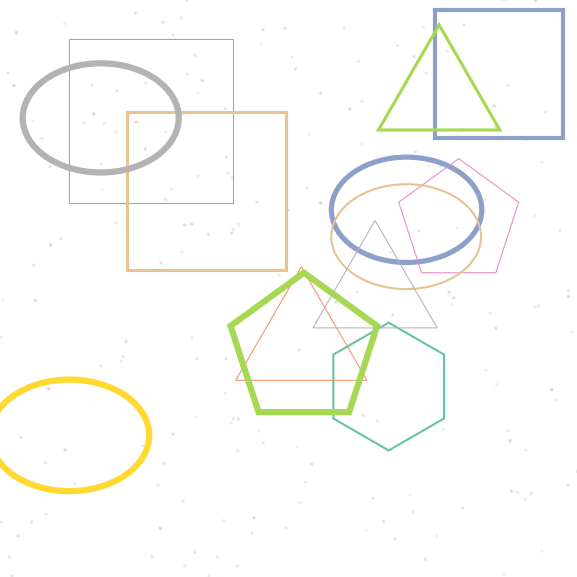[{"shape": "square", "thickness": 0.5, "radius": 0.71, "center": [0.261, 0.79]}, {"shape": "hexagon", "thickness": 1, "radius": 0.55, "center": [0.673, 0.33]}, {"shape": "triangle", "thickness": 0.5, "radius": 0.66, "center": [0.522, 0.406]}, {"shape": "oval", "thickness": 2.5, "radius": 0.65, "center": [0.704, 0.636]}, {"shape": "square", "thickness": 2, "radius": 0.56, "center": [0.864, 0.871]}, {"shape": "pentagon", "thickness": 0.5, "radius": 0.55, "center": [0.794, 0.615]}, {"shape": "pentagon", "thickness": 3, "radius": 0.67, "center": [0.526, 0.393]}, {"shape": "triangle", "thickness": 1.5, "radius": 0.61, "center": [0.76, 0.835]}, {"shape": "oval", "thickness": 3, "radius": 0.69, "center": [0.12, 0.245]}, {"shape": "square", "thickness": 1.5, "radius": 0.68, "center": [0.358, 0.669]}, {"shape": "oval", "thickness": 1, "radius": 0.65, "center": [0.703, 0.589]}, {"shape": "triangle", "thickness": 0.5, "radius": 0.62, "center": [0.649, 0.493]}, {"shape": "oval", "thickness": 3, "radius": 0.68, "center": [0.174, 0.795]}]